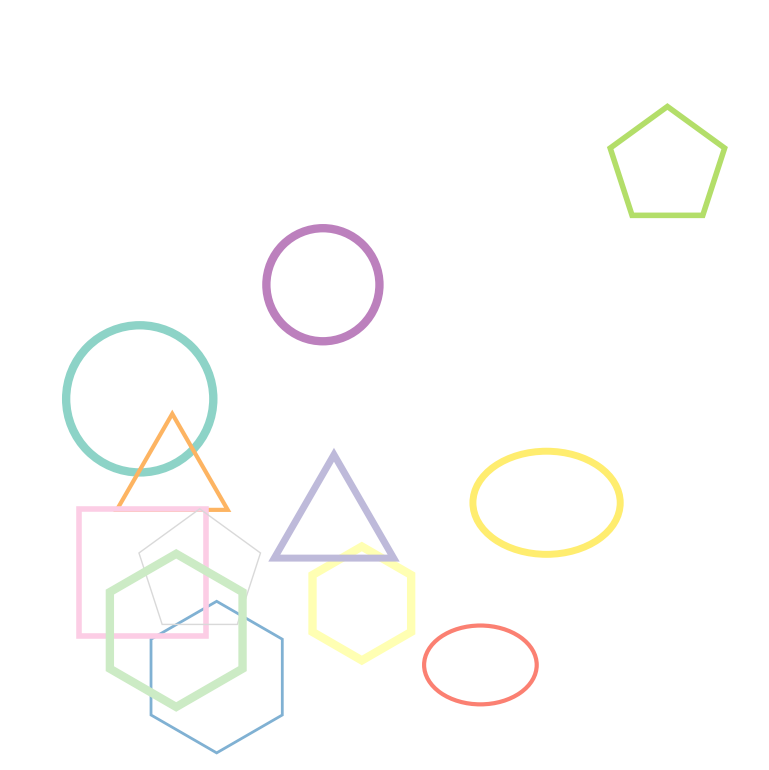[{"shape": "circle", "thickness": 3, "radius": 0.48, "center": [0.181, 0.482]}, {"shape": "hexagon", "thickness": 3, "radius": 0.37, "center": [0.47, 0.216]}, {"shape": "triangle", "thickness": 2.5, "radius": 0.45, "center": [0.434, 0.32]}, {"shape": "oval", "thickness": 1.5, "radius": 0.37, "center": [0.624, 0.136]}, {"shape": "hexagon", "thickness": 1, "radius": 0.49, "center": [0.281, 0.121]}, {"shape": "triangle", "thickness": 1.5, "radius": 0.42, "center": [0.224, 0.379]}, {"shape": "pentagon", "thickness": 2, "radius": 0.39, "center": [0.867, 0.784]}, {"shape": "square", "thickness": 2, "radius": 0.41, "center": [0.186, 0.257]}, {"shape": "pentagon", "thickness": 0.5, "radius": 0.41, "center": [0.259, 0.256]}, {"shape": "circle", "thickness": 3, "radius": 0.37, "center": [0.419, 0.63]}, {"shape": "hexagon", "thickness": 3, "radius": 0.5, "center": [0.229, 0.181]}, {"shape": "oval", "thickness": 2.5, "radius": 0.48, "center": [0.71, 0.347]}]